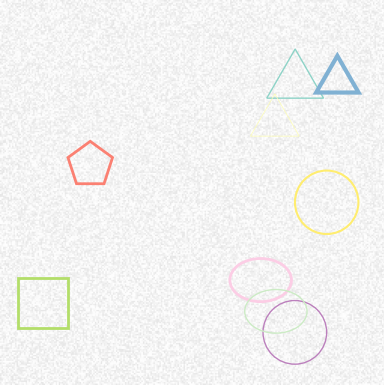[{"shape": "triangle", "thickness": 1, "radius": 0.43, "center": [0.767, 0.788]}, {"shape": "triangle", "thickness": 0.5, "radius": 0.37, "center": [0.714, 0.683]}, {"shape": "pentagon", "thickness": 2, "radius": 0.3, "center": [0.234, 0.572]}, {"shape": "triangle", "thickness": 3, "radius": 0.32, "center": [0.876, 0.791]}, {"shape": "square", "thickness": 2, "radius": 0.33, "center": [0.112, 0.214]}, {"shape": "oval", "thickness": 2, "radius": 0.4, "center": [0.677, 0.273]}, {"shape": "circle", "thickness": 1, "radius": 0.41, "center": [0.766, 0.137]}, {"shape": "oval", "thickness": 1, "radius": 0.4, "center": [0.717, 0.191]}, {"shape": "circle", "thickness": 1.5, "radius": 0.41, "center": [0.849, 0.475]}]